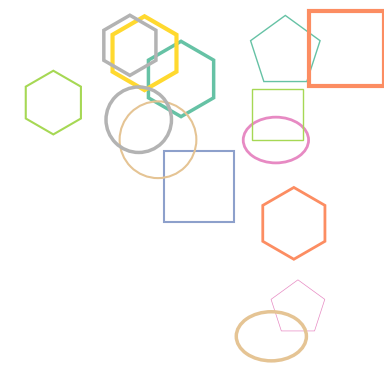[{"shape": "pentagon", "thickness": 1, "radius": 0.47, "center": [0.741, 0.865]}, {"shape": "hexagon", "thickness": 2.5, "radius": 0.49, "center": [0.47, 0.795]}, {"shape": "hexagon", "thickness": 2, "radius": 0.47, "center": [0.763, 0.42]}, {"shape": "square", "thickness": 3, "radius": 0.49, "center": [0.899, 0.874]}, {"shape": "square", "thickness": 1.5, "radius": 0.46, "center": [0.517, 0.516]}, {"shape": "oval", "thickness": 2, "radius": 0.42, "center": [0.717, 0.636]}, {"shape": "pentagon", "thickness": 0.5, "radius": 0.37, "center": [0.774, 0.2]}, {"shape": "hexagon", "thickness": 1.5, "radius": 0.41, "center": [0.139, 0.734]}, {"shape": "square", "thickness": 1, "radius": 0.33, "center": [0.72, 0.702]}, {"shape": "hexagon", "thickness": 3, "radius": 0.48, "center": [0.375, 0.862]}, {"shape": "oval", "thickness": 2.5, "radius": 0.46, "center": [0.705, 0.127]}, {"shape": "circle", "thickness": 1.5, "radius": 0.5, "center": [0.41, 0.637]}, {"shape": "hexagon", "thickness": 2.5, "radius": 0.39, "center": [0.337, 0.882]}, {"shape": "circle", "thickness": 2.5, "radius": 0.43, "center": [0.36, 0.689]}]